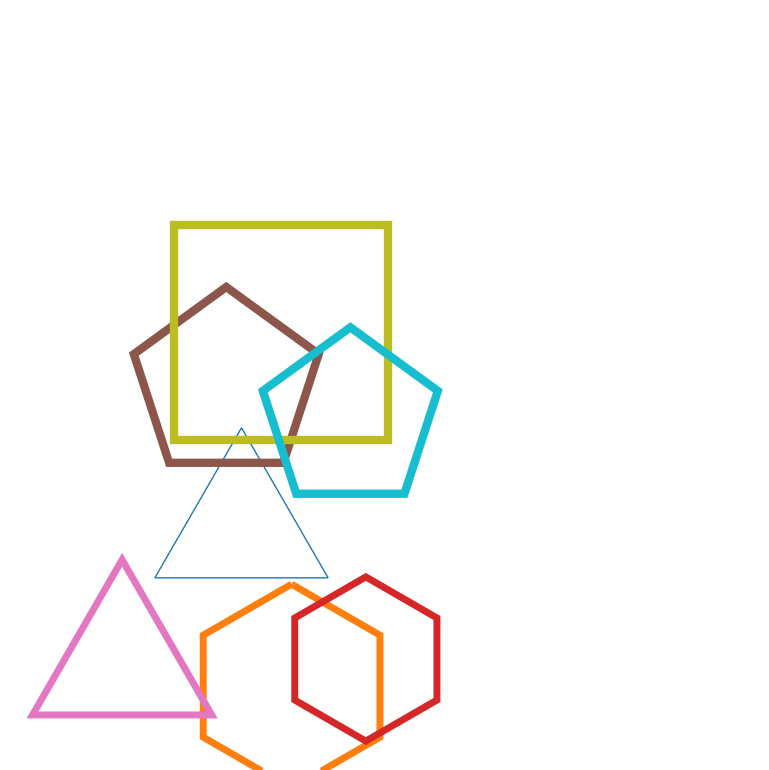[{"shape": "triangle", "thickness": 0.5, "radius": 0.65, "center": [0.314, 0.315]}, {"shape": "hexagon", "thickness": 2.5, "radius": 0.66, "center": [0.379, 0.109]}, {"shape": "hexagon", "thickness": 2.5, "radius": 0.53, "center": [0.475, 0.144]}, {"shape": "pentagon", "thickness": 3, "radius": 0.63, "center": [0.294, 0.501]}, {"shape": "triangle", "thickness": 2.5, "radius": 0.67, "center": [0.159, 0.139]}, {"shape": "square", "thickness": 3, "radius": 0.7, "center": [0.365, 0.568]}, {"shape": "pentagon", "thickness": 3, "radius": 0.6, "center": [0.455, 0.455]}]